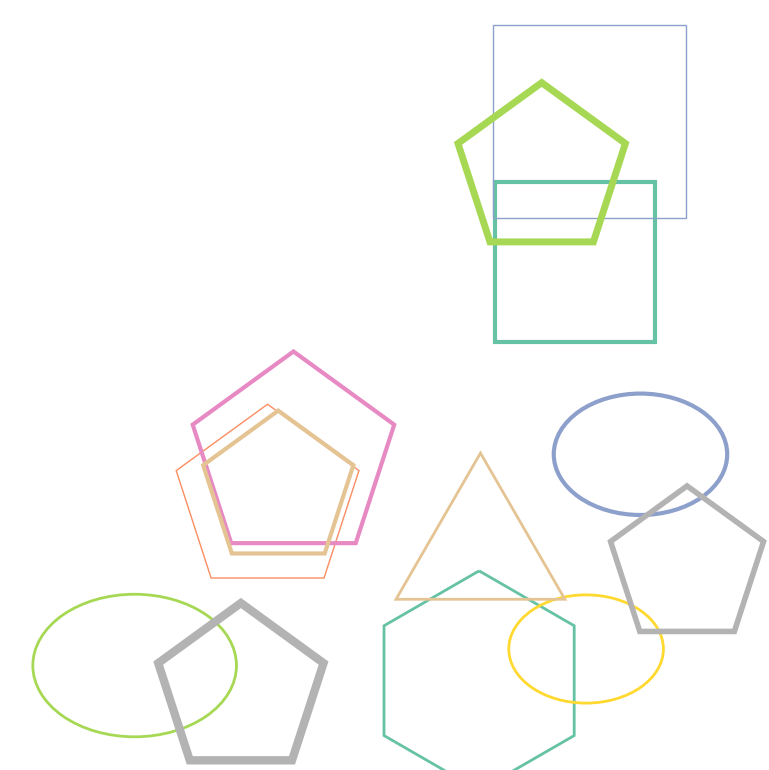[{"shape": "hexagon", "thickness": 1, "radius": 0.71, "center": [0.622, 0.116]}, {"shape": "square", "thickness": 1.5, "radius": 0.52, "center": [0.747, 0.66]}, {"shape": "pentagon", "thickness": 0.5, "radius": 0.62, "center": [0.347, 0.35]}, {"shape": "oval", "thickness": 1.5, "radius": 0.56, "center": [0.832, 0.41]}, {"shape": "square", "thickness": 0.5, "radius": 0.62, "center": [0.766, 0.842]}, {"shape": "pentagon", "thickness": 1.5, "radius": 0.69, "center": [0.381, 0.406]}, {"shape": "pentagon", "thickness": 2.5, "radius": 0.57, "center": [0.703, 0.778]}, {"shape": "oval", "thickness": 1, "radius": 0.66, "center": [0.175, 0.136]}, {"shape": "oval", "thickness": 1, "radius": 0.5, "center": [0.761, 0.157]}, {"shape": "triangle", "thickness": 1, "radius": 0.63, "center": [0.624, 0.285]}, {"shape": "pentagon", "thickness": 1.5, "radius": 0.51, "center": [0.361, 0.364]}, {"shape": "pentagon", "thickness": 3, "radius": 0.56, "center": [0.313, 0.104]}, {"shape": "pentagon", "thickness": 2, "radius": 0.52, "center": [0.892, 0.264]}]